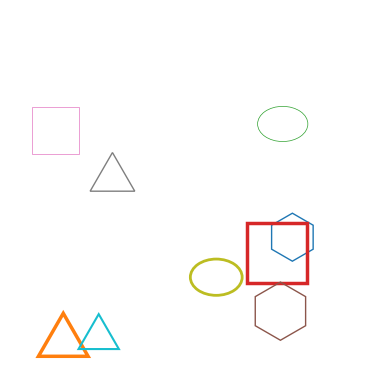[{"shape": "hexagon", "thickness": 1, "radius": 0.31, "center": [0.759, 0.384]}, {"shape": "triangle", "thickness": 2.5, "radius": 0.37, "center": [0.164, 0.112]}, {"shape": "oval", "thickness": 0.5, "radius": 0.33, "center": [0.734, 0.678]}, {"shape": "square", "thickness": 2.5, "radius": 0.39, "center": [0.719, 0.343]}, {"shape": "hexagon", "thickness": 1, "radius": 0.38, "center": [0.728, 0.192]}, {"shape": "square", "thickness": 0.5, "radius": 0.3, "center": [0.144, 0.661]}, {"shape": "triangle", "thickness": 1, "radius": 0.33, "center": [0.292, 0.537]}, {"shape": "oval", "thickness": 2, "radius": 0.34, "center": [0.562, 0.28]}, {"shape": "triangle", "thickness": 1.5, "radius": 0.3, "center": [0.256, 0.124]}]